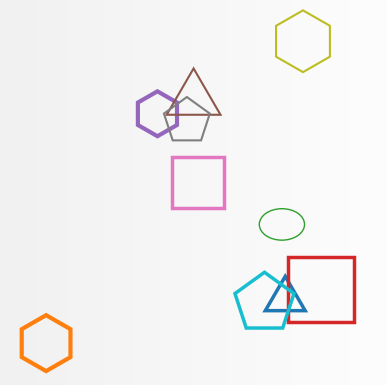[{"shape": "triangle", "thickness": 2.5, "radius": 0.3, "center": [0.736, 0.223]}, {"shape": "hexagon", "thickness": 3, "radius": 0.36, "center": [0.119, 0.109]}, {"shape": "oval", "thickness": 1, "radius": 0.29, "center": [0.728, 0.417]}, {"shape": "square", "thickness": 2.5, "radius": 0.42, "center": [0.829, 0.247]}, {"shape": "hexagon", "thickness": 3, "radius": 0.29, "center": [0.406, 0.704]}, {"shape": "triangle", "thickness": 1.5, "radius": 0.4, "center": [0.5, 0.742]}, {"shape": "square", "thickness": 2.5, "radius": 0.33, "center": [0.51, 0.526]}, {"shape": "pentagon", "thickness": 1.5, "radius": 0.31, "center": [0.482, 0.686]}, {"shape": "hexagon", "thickness": 1.5, "radius": 0.4, "center": [0.782, 0.893]}, {"shape": "pentagon", "thickness": 2.5, "radius": 0.4, "center": [0.683, 0.213]}]